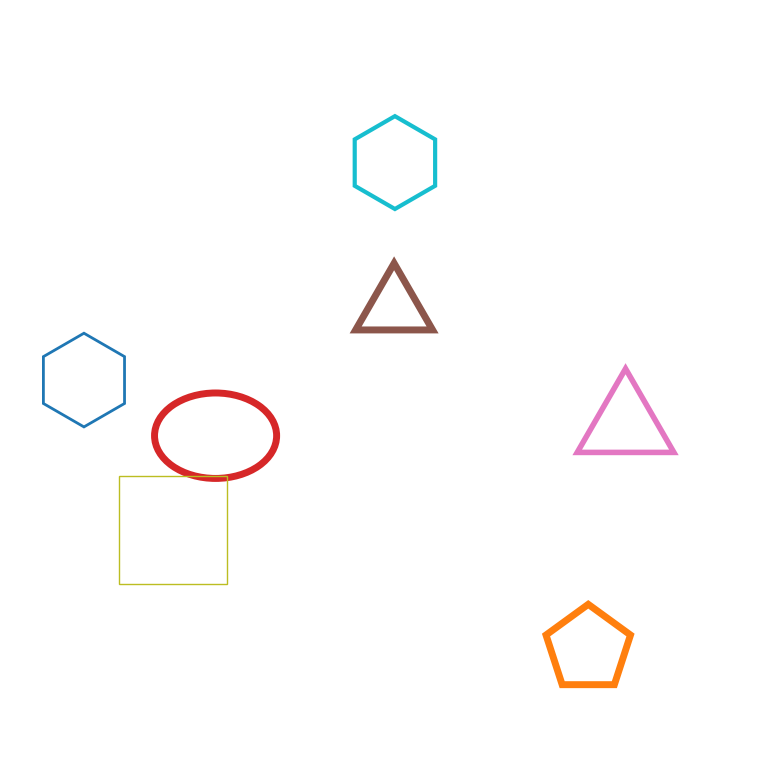[{"shape": "hexagon", "thickness": 1, "radius": 0.3, "center": [0.109, 0.506]}, {"shape": "pentagon", "thickness": 2.5, "radius": 0.29, "center": [0.764, 0.157]}, {"shape": "oval", "thickness": 2.5, "radius": 0.4, "center": [0.28, 0.434]}, {"shape": "triangle", "thickness": 2.5, "radius": 0.29, "center": [0.512, 0.6]}, {"shape": "triangle", "thickness": 2, "radius": 0.36, "center": [0.812, 0.449]}, {"shape": "square", "thickness": 0.5, "radius": 0.35, "center": [0.225, 0.312]}, {"shape": "hexagon", "thickness": 1.5, "radius": 0.3, "center": [0.513, 0.789]}]